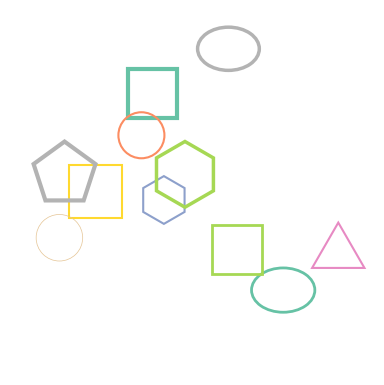[{"shape": "square", "thickness": 3, "radius": 0.32, "center": [0.397, 0.756]}, {"shape": "oval", "thickness": 2, "radius": 0.41, "center": [0.736, 0.247]}, {"shape": "circle", "thickness": 1.5, "radius": 0.3, "center": [0.367, 0.649]}, {"shape": "hexagon", "thickness": 1.5, "radius": 0.31, "center": [0.426, 0.481]}, {"shape": "triangle", "thickness": 1.5, "radius": 0.39, "center": [0.879, 0.343]}, {"shape": "square", "thickness": 2, "radius": 0.32, "center": [0.615, 0.352]}, {"shape": "hexagon", "thickness": 2.5, "radius": 0.43, "center": [0.48, 0.547]}, {"shape": "square", "thickness": 1.5, "radius": 0.35, "center": [0.248, 0.503]}, {"shape": "circle", "thickness": 0.5, "radius": 0.3, "center": [0.154, 0.382]}, {"shape": "oval", "thickness": 2.5, "radius": 0.4, "center": [0.593, 0.873]}, {"shape": "pentagon", "thickness": 3, "radius": 0.42, "center": [0.168, 0.548]}]